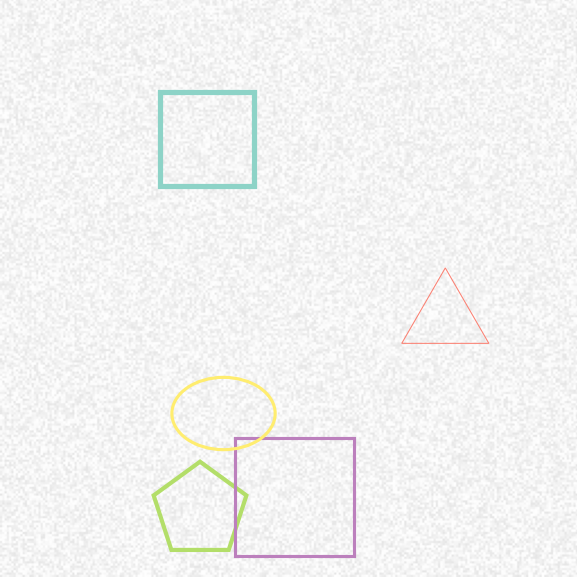[{"shape": "square", "thickness": 2.5, "radius": 0.41, "center": [0.358, 0.758]}, {"shape": "triangle", "thickness": 0.5, "radius": 0.44, "center": [0.771, 0.448]}, {"shape": "pentagon", "thickness": 2, "radius": 0.42, "center": [0.346, 0.115]}, {"shape": "square", "thickness": 1.5, "radius": 0.51, "center": [0.51, 0.138]}, {"shape": "oval", "thickness": 1.5, "radius": 0.45, "center": [0.387, 0.283]}]